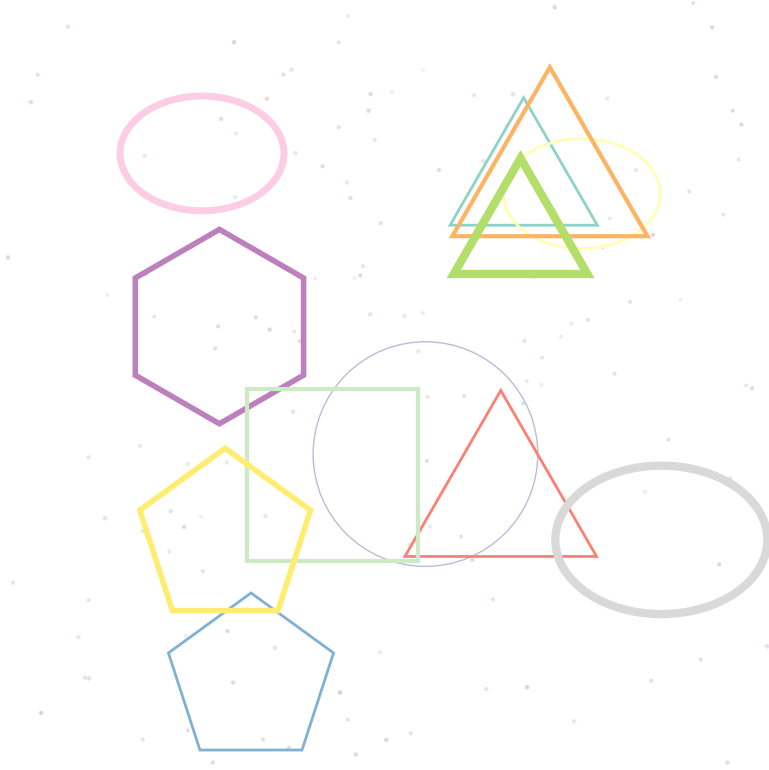[{"shape": "triangle", "thickness": 1, "radius": 0.55, "center": [0.68, 0.763]}, {"shape": "oval", "thickness": 1, "radius": 0.51, "center": [0.755, 0.749]}, {"shape": "circle", "thickness": 0.5, "radius": 0.73, "center": [0.553, 0.41]}, {"shape": "triangle", "thickness": 1, "radius": 0.72, "center": [0.65, 0.349]}, {"shape": "pentagon", "thickness": 1, "radius": 0.56, "center": [0.326, 0.117]}, {"shape": "triangle", "thickness": 1.5, "radius": 0.73, "center": [0.714, 0.766]}, {"shape": "triangle", "thickness": 3, "radius": 0.5, "center": [0.676, 0.694]}, {"shape": "oval", "thickness": 2.5, "radius": 0.53, "center": [0.262, 0.801]}, {"shape": "oval", "thickness": 3, "radius": 0.69, "center": [0.859, 0.299]}, {"shape": "hexagon", "thickness": 2, "radius": 0.63, "center": [0.285, 0.576]}, {"shape": "square", "thickness": 1.5, "radius": 0.56, "center": [0.431, 0.383]}, {"shape": "pentagon", "thickness": 2, "radius": 0.58, "center": [0.292, 0.301]}]